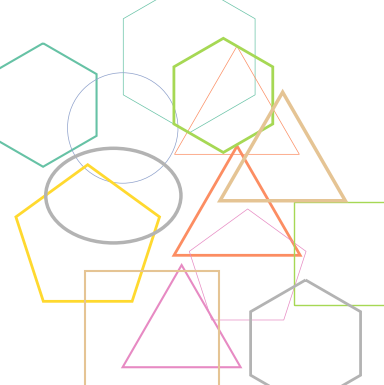[{"shape": "hexagon", "thickness": 0.5, "radius": 0.99, "center": [0.491, 0.852]}, {"shape": "hexagon", "thickness": 1.5, "radius": 0.8, "center": [0.112, 0.727]}, {"shape": "triangle", "thickness": 0.5, "radius": 0.94, "center": [0.615, 0.693]}, {"shape": "triangle", "thickness": 2, "radius": 0.95, "center": [0.616, 0.431]}, {"shape": "circle", "thickness": 0.5, "radius": 0.72, "center": [0.319, 0.668]}, {"shape": "pentagon", "thickness": 0.5, "radius": 0.8, "center": [0.643, 0.298]}, {"shape": "triangle", "thickness": 1.5, "radius": 0.88, "center": [0.472, 0.135]}, {"shape": "hexagon", "thickness": 2, "radius": 0.74, "center": [0.58, 0.752]}, {"shape": "square", "thickness": 1, "radius": 0.67, "center": [0.897, 0.342]}, {"shape": "pentagon", "thickness": 2, "radius": 0.98, "center": [0.228, 0.376]}, {"shape": "square", "thickness": 1.5, "radius": 0.87, "center": [0.395, 0.122]}, {"shape": "triangle", "thickness": 2.5, "radius": 0.94, "center": [0.734, 0.573]}, {"shape": "oval", "thickness": 2.5, "radius": 0.88, "center": [0.294, 0.492]}, {"shape": "hexagon", "thickness": 2, "radius": 0.82, "center": [0.794, 0.108]}]